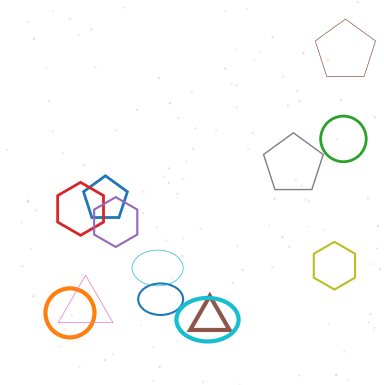[{"shape": "oval", "thickness": 1.5, "radius": 0.29, "center": [0.417, 0.223]}, {"shape": "pentagon", "thickness": 2, "radius": 0.3, "center": [0.274, 0.484]}, {"shape": "circle", "thickness": 3, "radius": 0.32, "center": [0.182, 0.187]}, {"shape": "circle", "thickness": 2, "radius": 0.3, "center": [0.892, 0.639]}, {"shape": "hexagon", "thickness": 2, "radius": 0.34, "center": [0.209, 0.458]}, {"shape": "hexagon", "thickness": 1.5, "radius": 0.32, "center": [0.301, 0.423]}, {"shape": "triangle", "thickness": 3, "radius": 0.29, "center": [0.545, 0.172]}, {"shape": "pentagon", "thickness": 0.5, "radius": 0.41, "center": [0.897, 0.868]}, {"shape": "triangle", "thickness": 0.5, "radius": 0.41, "center": [0.222, 0.203]}, {"shape": "pentagon", "thickness": 1, "radius": 0.41, "center": [0.762, 0.574]}, {"shape": "hexagon", "thickness": 1.5, "radius": 0.31, "center": [0.869, 0.31]}, {"shape": "oval", "thickness": 3, "radius": 0.4, "center": [0.539, 0.17]}, {"shape": "oval", "thickness": 0.5, "radius": 0.33, "center": [0.409, 0.304]}]